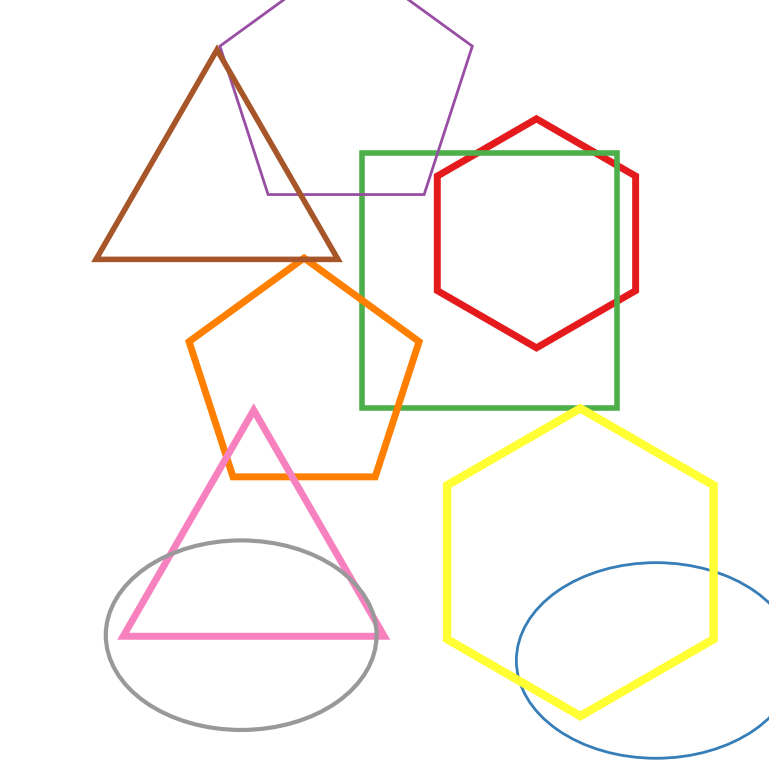[{"shape": "hexagon", "thickness": 2.5, "radius": 0.74, "center": [0.697, 0.697]}, {"shape": "oval", "thickness": 1, "radius": 0.91, "center": [0.852, 0.142]}, {"shape": "square", "thickness": 2, "radius": 0.83, "center": [0.635, 0.636]}, {"shape": "pentagon", "thickness": 1, "radius": 0.86, "center": [0.449, 0.887]}, {"shape": "pentagon", "thickness": 2.5, "radius": 0.79, "center": [0.395, 0.508]}, {"shape": "hexagon", "thickness": 3, "radius": 1.0, "center": [0.754, 0.27]}, {"shape": "triangle", "thickness": 2, "radius": 0.91, "center": [0.282, 0.754]}, {"shape": "triangle", "thickness": 2.5, "radius": 0.98, "center": [0.33, 0.272]}, {"shape": "oval", "thickness": 1.5, "radius": 0.88, "center": [0.313, 0.175]}]